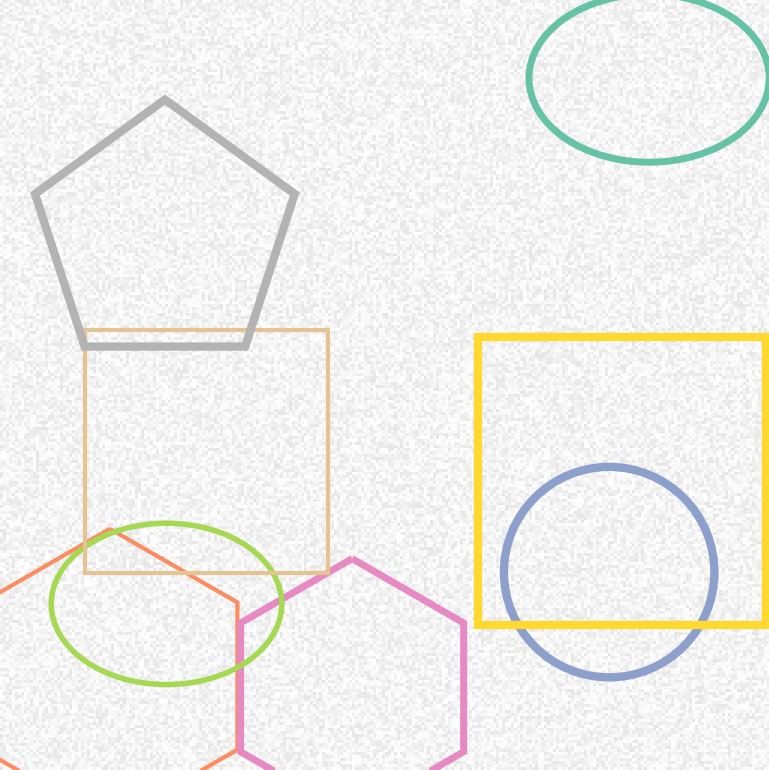[{"shape": "oval", "thickness": 2.5, "radius": 0.78, "center": [0.843, 0.899]}, {"shape": "hexagon", "thickness": 1.5, "radius": 0.96, "center": [0.143, 0.122]}, {"shape": "circle", "thickness": 3, "radius": 0.68, "center": [0.791, 0.257]}, {"shape": "hexagon", "thickness": 2.5, "radius": 0.84, "center": [0.457, 0.107]}, {"shape": "oval", "thickness": 2, "radius": 0.75, "center": [0.216, 0.216]}, {"shape": "square", "thickness": 3, "radius": 0.93, "center": [0.808, 0.375]}, {"shape": "square", "thickness": 1.5, "radius": 0.79, "center": [0.269, 0.413]}, {"shape": "pentagon", "thickness": 3, "radius": 0.89, "center": [0.214, 0.693]}]